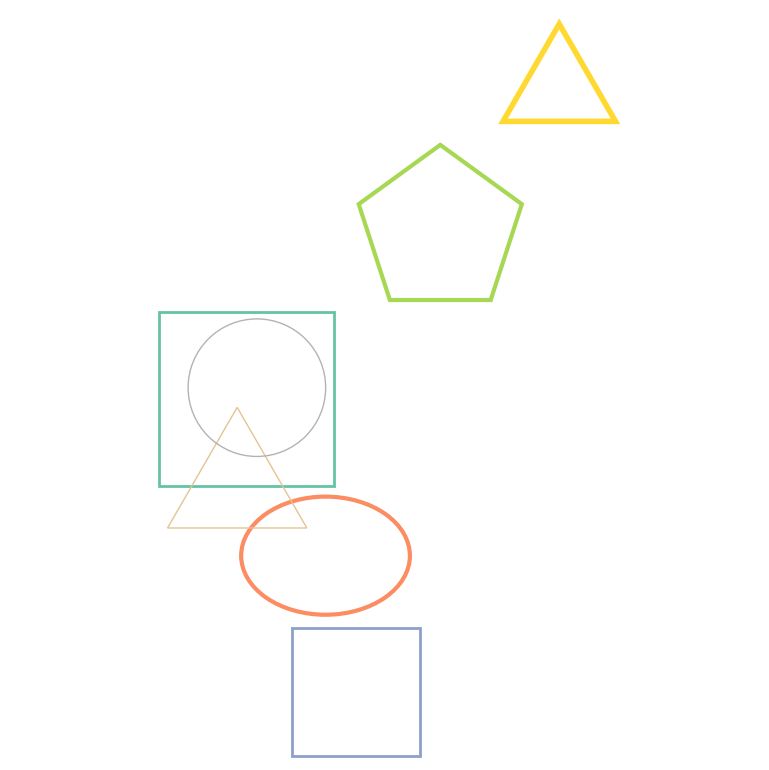[{"shape": "square", "thickness": 1, "radius": 0.57, "center": [0.32, 0.482]}, {"shape": "oval", "thickness": 1.5, "radius": 0.55, "center": [0.423, 0.278]}, {"shape": "square", "thickness": 1, "radius": 0.41, "center": [0.463, 0.101]}, {"shape": "pentagon", "thickness": 1.5, "radius": 0.56, "center": [0.572, 0.7]}, {"shape": "triangle", "thickness": 2, "radius": 0.42, "center": [0.726, 0.885]}, {"shape": "triangle", "thickness": 0.5, "radius": 0.52, "center": [0.308, 0.367]}, {"shape": "circle", "thickness": 0.5, "radius": 0.45, "center": [0.334, 0.497]}]